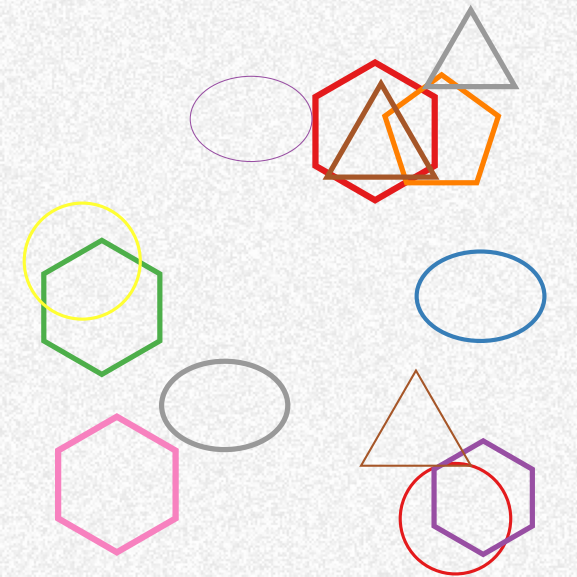[{"shape": "hexagon", "thickness": 3, "radius": 0.6, "center": [0.65, 0.772]}, {"shape": "circle", "thickness": 1.5, "radius": 0.48, "center": [0.789, 0.101]}, {"shape": "oval", "thickness": 2, "radius": 0.55, "center": [0.832, 0.486]}, {"shape": "hexagon", "thickness": 2.5, "radius": 0.58, "center": [0.176, 0.467]}, {"shape": "oval", "thickness": 0.5, "radius": 0.53, "center": [0.435, 0.793]}, {"shape": "hexagon", "thickness": 2.5, "radius": 0.49, "center": [0.837, 0.137]}, {"shape": "pentagon", "thickness": 2.5, "radius": 0.52, "center": [0.765, 0.766]}, {"shape": "circle", "thickness": 1.5, "radius": 0.5, "center": [0.142, 0.547]}, {"shape": "triangle", "thickness": 2.5, "radius": 0.54, "center": [0.66, 0.746]}, {"shape": "triangle", "thickness": 1, "radius": 0.55, "center": [0.72, 0.248]}, {"shape": "hexagon", "thickness": 3, "radius": 0.59, "center": [0.202, 0.16]}, {"shape": "oval", "thickness": 2.5, "radius": 0.55, "center": [0.389, 0.297]}, {"shape": "triangle", "thickness": 2.5, "radius": 0.44, "center": [0.815, 0.893]}]